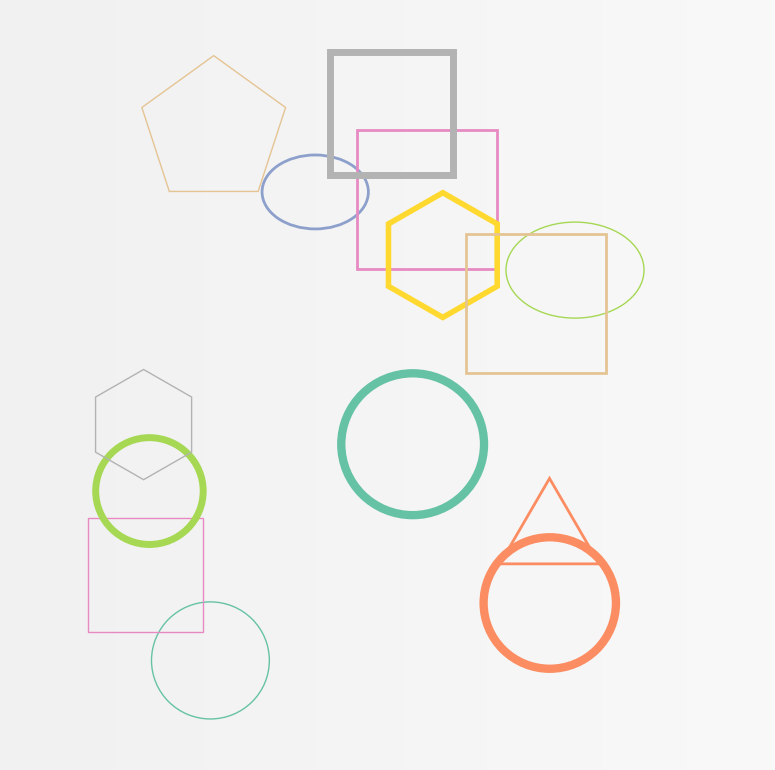[{"shape": "circle", "thickness": 0.5, "radius": 0.38, "center": [0.272, 0.142]}, {"shape": "circle", "thickness": 3, "radius": 0.46, "center": [0.532, 0.423]}, {"shape": "circle", "thickness": 3, "radius": 0.43, "center": [0.709, 0.217]}, {"shape": "triangle", "thickness": 1, "radius": 0.37, "center": [0.709, 0.305]}, {"shape": "oval", "thickness": 1, "radius": 0.34, "center": [0.407, 0.751]}, {"shape": "square", "thickness": 0.5, "radius": 0.37, "center": [0.188, 0.253]}, {"shape": "square", "thickness": 1, "radius": 0.45, "center": [0.551, 0.741]}, {"shape": "circle", "thickness": 2.5, "radius": 0.35, "center": [0.193, 0.362]}, {"shape": "oval", "thickness": 0.5, "radius": 0.45, "center": [0.742, 0.649]}, {"shape": "hexagon", "thickness": 2, "radius": 0.4, "center": [0.571, 0.669]}, {"shape": "pentagon", "thickness": 0.5, "radius": 0.49, "center": [0.276, 0.83]}, {"shape": "square", "thickness": 1, "radius": 0.45, "center": [0.691, 0.606]}, {"shape": "square", "thickness": 2.5, "radius": 0.4, "center": [0.505, 0.853]}, {"shape": "hexagon", "thickness": 0.5, "radius": 0.36, "center": [0.185, 0.449]}]